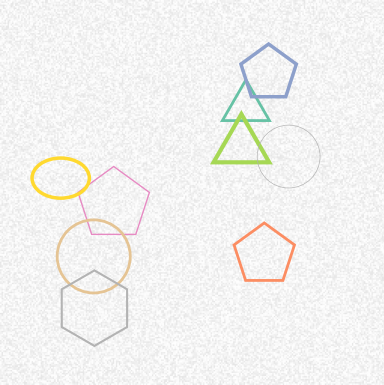[{"shape": "triangle", "thickness": 2, "radius": 0.35, "center": [0.639, 0.722]}, {"shape": "pentagon", "thickness": 2, "radius": 0.41, "center": [0.686, 0.338]}, {"shape": "pentagon", "thickness": 2.5, "radius": 0.38, "center": [0.698, 0.81]}, {"shape": "pentagon", "thickness": 1, "radius": 0.49, "center": [0.295, 0.47]}, {"shape": "triangle", "thickness": 3, "radius": 0.42, "center": [0.627, 0.62]}, {"shape": "oval", "thickness": 2.5, "radius": 0.37, "center": [0.158, 0.537]}, {"shape": "circle", "thickness": 2, "radius": 0.47, "center": [0.243, 0.334]}, {"shape": "circle", "thickness": 0.5, "radius": 0.41, "center": [0.75, 0.593]}, {"shape": "hexagon", "thickness": 1.5, "radius": 0.49, "center": [0.245, 0.2]}]